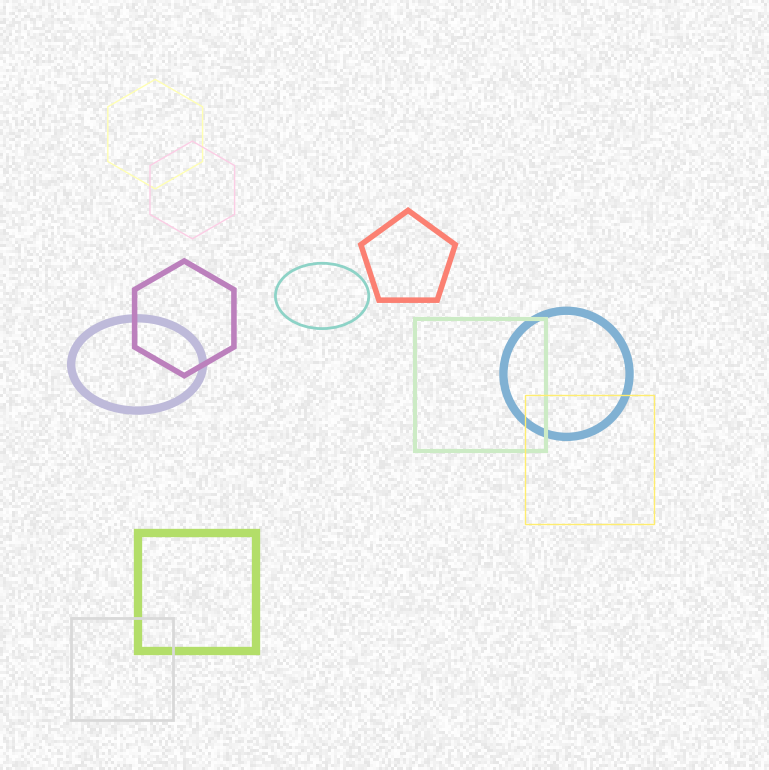[{"shape": "oval", "thickness": 1, "radius": 0.3, "center": [0.418, 0.616]}, {"shape": "hexagon", "thickness": 0.5, "radius": 0.36, "center": [0.202, 0.826]}, {"shape": "oval", "thickness": 3, "radius": 0.43, "center": [0.178, 0.527]}, {"shape": "pentagon", "thickness": 2, "radius": 0.32, "center": [0.53, 0.662]}, {"shape": "circle", "thickness": 3, "radius": 0.41, "center": [0.736, 0.515]}, {"shape": "square", "thickness": 3, "radius": 0.38, "center": [0.256, 0.231]}, {"shape": "hexagon", "thickness": 0.5, "radius": 0.32, "center": [0.25, 0.753]}, {"shape": "square", "thickness": 1, "radius": 0.33, "center": [0.159, 0.131]}, {"shape": "hexagon", "thickness": 2, "radius": 0.37, "center": [0.239, 0.587]}, {"shape": "square", "thickness": 1.5, "radius": 0.43, "center": [0.624, 0.5]}, {"shape": "square", "thickness": 0.5, "radius": 0.42, "center": [0.765, 0.403]}]